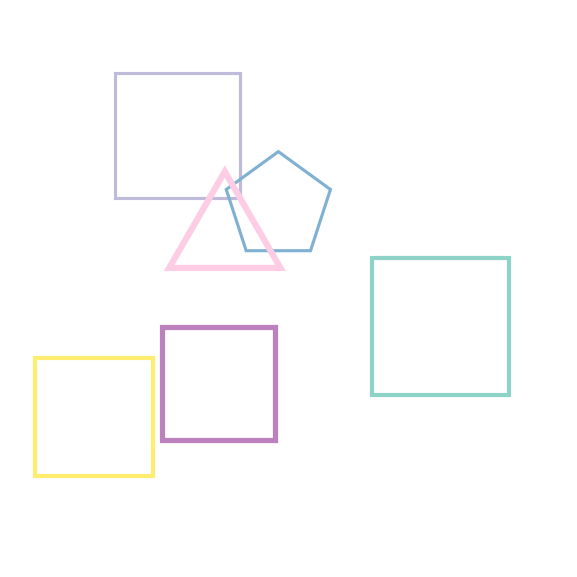[{"shape": "square", "thickness": 2, "radius": 0.59, "center": [0.763, 0.433]}, {"shape": "square", "thickness": 1.5, "radius": 0.54, "center": [0.307, 0.764]}, {"shape": "pentagon", "thickness": 1.5, "radius": 0.47, "center": [0.482, 0.642]}, {"shape": "triangle", "thickness": 3, "radius": 0.56, "center": [0.389, 0.591]}, {"shape": "square", "thickness": 2.5, "radius": 0.49, "center": [0.378, 0.336]}, {"shape": "square", "thickness": 2, "radius": 0.51, "center": [0.163, 0.277]}]